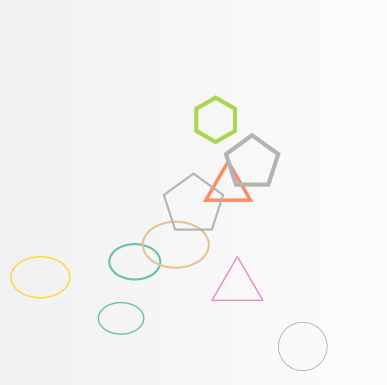[{"shape": "oval", "thickness": 1.5, "radius": 0.33, "center": [0.348, 0.32]}, {"shape": "oval", "thickness": 1, "radius": 0.29, "center": [0.312, 0.173]}, {"shape": "triangle", "thickness": 2.5, "radius": 0.33, "center": [0.589, 0.513]}, {"shape": "circle", "thickness": 0.5, "radius": 0.31, "center": [0.781, 0.1]}, {"shape": "triangle", "thickness": 1, "radius": 0.38, "center": [0.613, 0.258]}, {"shape": "hexagon", "thickness": 3, "radius": 0.29, "center": [0.556, 0.689]}, {"shape": "oval", "thickness": 1, "radius": 0.38, "center": [0.104, 0.28]}, {"shape": "oval", "thickness": 1.5, "radius": 0.43, "center": [0.454, 0.364]}, {"shape": "pentagon", "thickness": 3, "radius": 0.35, "center": [0.651, 0.578]}, {"shape": "pentagon", "thickness": 1.5, "radius": 0.4, "center": [0.499, 0.469]}]